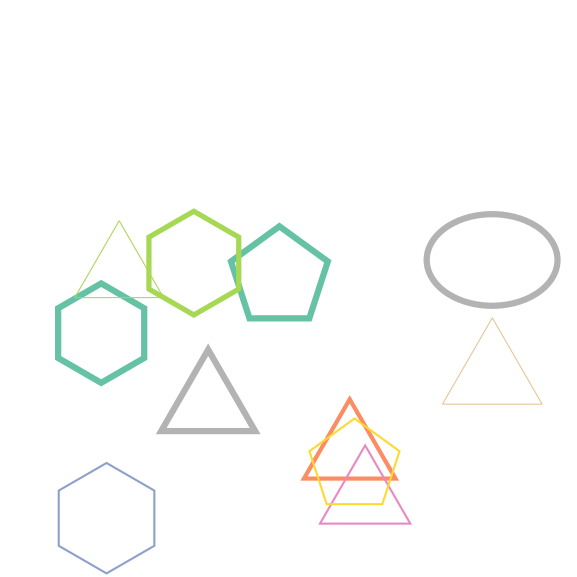[{"shape": "pentagon", "thickness": 3, "radius": 0.44, "center": [0.484, 0.519]}, {"shape": "hexagon", "thickness": 3, "radius": 0.43, "center": [0.175, 0.422]}, {"shape": "triangle", "thickness": 2, "radius": 0.46, "center": [0.606, 0.216]}, {"shape": "hexagon", "thickness": 1, "radius": 0.48, "center": [0.184, 0.102]}, {"shape": "triangle", "thickness": 1, "radius": 0.45, "center": [0.632, 0.138]}, {"shape": "triangle", "thickness": 0.5, "radius": 0.44, "center": [0.206, 0.528]}, {"shape": "hexagon", "thickness": 2.5, "radius": 0.45, "center": [0.336, 0.544]}, {"shape": "pentagon", "thickness": 1, "radius": 0.41, "center": [0.614, 0.193]}, {"shape": "triangle", "thickness": 0.5, "radius": 0.5, "center": [0.852, 0.349]}, {"shape": "triangle", "thickness": 3, "radius": 0.47, "center": [0.36, 0.3]}, {"shape": "oval", "thickness": 3, "radius": 0.57, "center": [0.852, 0.549]}]